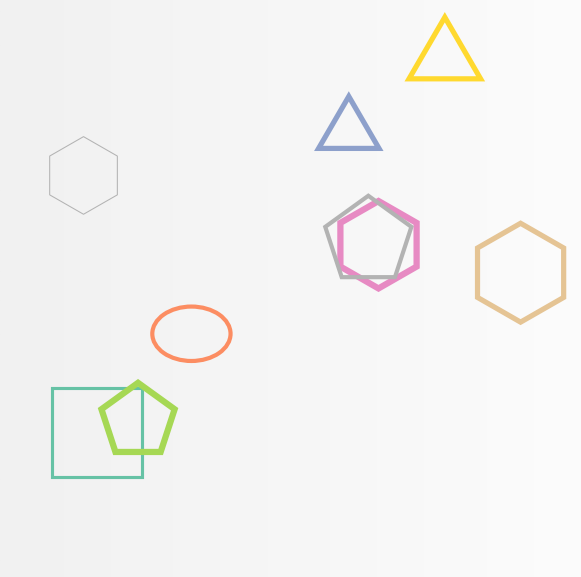[{"shape": "square", "thickness": 1.5, "radius": 0.38, "center": [0.167, 0.25]}, {"shape": "oval", "thickness": 2, "radius": 0.34, "center": [0.329, 0.421]}, {"shape": "triangle", "thickness": 2.5, "radius": 0.3, "center": [0.6, 0.772]}, {"shape": "hexagon", "thickness": 3, "radius": 0.38, "center": [0.651, 0.575]}, {"shape": "pentagon", "thickness": 3, "radius": 0.33, "center": [0.237, 0.27]}, {"shape": "triangle", "thickness": 2.5, "radius": 0.36, "center": [0.765, 0.898]}, {"shape": "hexagon", "thickness": 2.5, "radius": 0.43, "center": [0.896, 0.527]}, {"shape": "hexagon", "thickness": 0.5, "radius": 0.34, "center": [0.144, 0.695]}, {"shape": "pentagon", "thickness": 2, "radius": 0.39, "center": [0.634, 0.582]}]